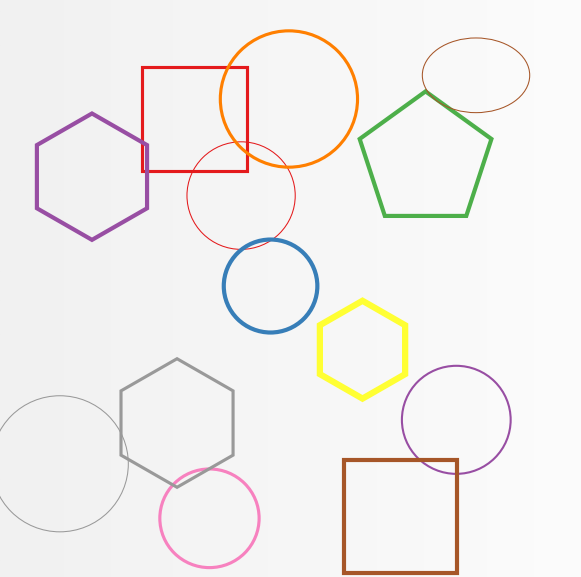[{"shape": "square", "thickness": 1.5, "radius": 0.45, "center": [0.335, 0.793]}, {"shape": "circle", "thickness": 0.5, "radius": 0.47, "center": [0.415, 0.66]}, {"shape": "circle", "thickness": 2, "radius": 0.4, "center": [0.465, 0.504]}, {"shape": "pentagon", "thickness": 2, "radius": 0.6, "center": [0.732, 0.722]}, {"shape": "hexagon", "thickness": 2, "radius": 0.55, "center": [0.158, 0.693]}, {"shape": "circle", "thickness": 1, "radius": 0.47, "center": [0.785, 0.272]}, {"shape": "circle", "thickness": 1.5, "radius": 0.59, "center": [0.497, 0.828]}, {"shape": "hexagon", "thickness": 3, "radius": 0.42, "center": [0.624, 0.394]}, {"shape": "oval", "thickness": 0.5, "radius": 0.46, "center": [0.819, 0.869]}, {"shape": "square", "thickness": 2, "radius": 0.49, "center": [0.688, 0.105]}, {"shape": "circle", "thickness": 1.5, "radius": 0.43, "center": [0.36, 0.102]}, {"shape": "circle", "thickness": 0.5, "radius": 0.59, "center": [0.103, 0.196]}, {"shape": "hexagon", "thickness": 1.5, "radius": 0.56, "center": [0.305, 0.267]}]